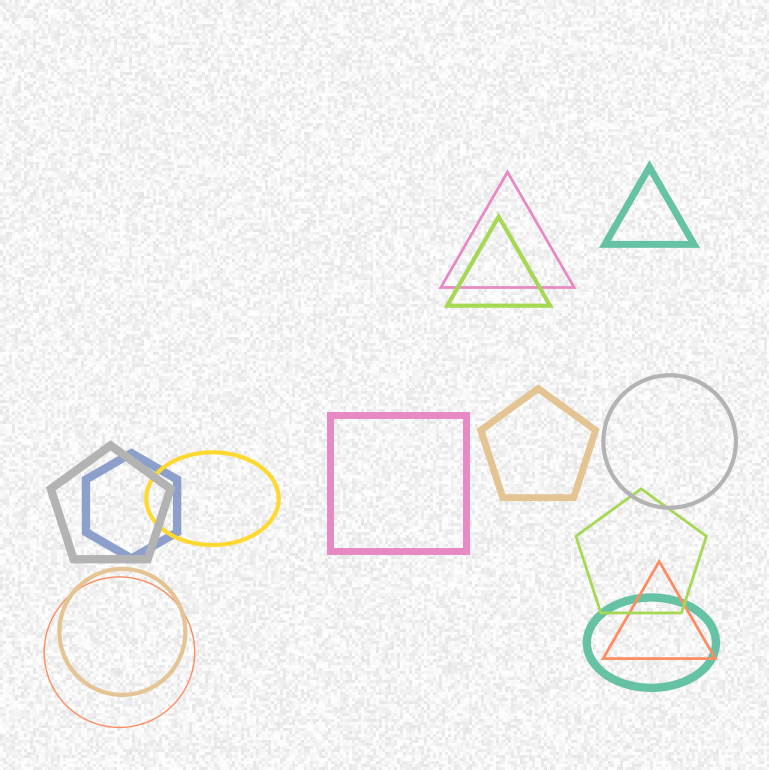[{"shape": "triangle", "thickness": 2.5, "radius": 0.33, "center": [0.843, 0.716]}, {"shape": "oval", "thickness": 3, "radius": 0.42, "center": [0.846, 0.165]}, {"shape": "circle", "thickness": 0.5, "radius": 0.49, "center": [0.155, 0.153]}, {"shape": "triangle", "thickness": 1, "radius": 0.42, "center": [0.856, 0.187]}, {"shape": "hexagon", "thickness": 3, "radius": 0.34, "center": [0.171, 0.343]}, {"shape": "triangle", "thickness": 1, "radius": 0.5, "center": [0.659, 0.677]}, {"shape": "square", "thickness": 2.5, "radius": 0.44, "center": [0.517, 0.373]}, {"shape": "triangle", "thickness": 1.5, "radius": 0.39, "center": [0.648, 0.642]}, {"shape": "pentagon", "thickness": 1, "radius": 0.45, "center": [0.833, 0.276]}, {"shape": "oval", "thickness": 1.5, "radius": 0.43, "center": [0.276, 0.352]}, {"shape": "circle", "thickness": 1.5, "radius": 0.41, "center": [0.159, 0.179]}, {"shape": "pentagon", "thickness": 2.5, "radius": 0.39, "center": [0.699, 0.417]}, {"shape": "pentagon", "thickness": 3, "radius": 0.41, "center": [0.144, 0.34]}, {"shape": "circle", "thickness": 1.5, "radius": 0.43, "center": [0.87, 0.427]}]